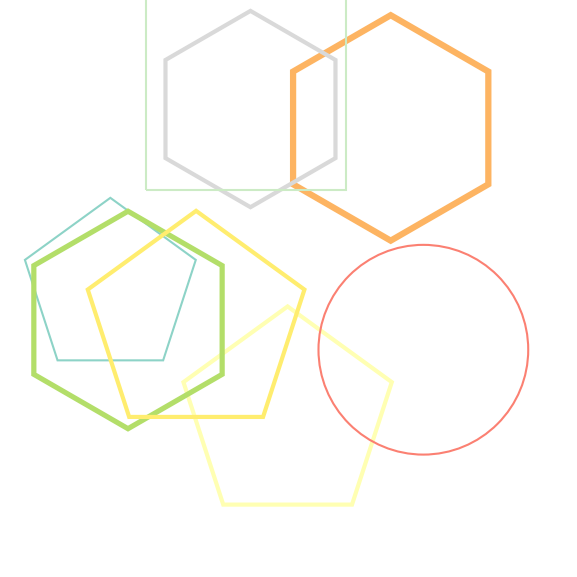[{"shape": "pentagon", "thickness": 1, "radius": 0.78, "center": [0.191, 0.501]}, {"shape": "pentagon", "thickness": 2, "radius": 0.95, "center": [0.498, 0.279]}, {"shape": "circle", "thickness": 1, "radius": 0.91, "center": [0.733, 0.394]}, {"shape": "hexagon", "thickness": 3, "radius": 0.98, "center": [0.677, 0.778]}, {"shape": "hexagon", "thickness": 2.5, "radius": 0.94, "center": [0.222, 0.445]}, {"shape": "hexagon", "thickness": 2, "radius": 0.85, "center": [0.434, 0.81]}, {"shape": "square", "thickness": 1, "radius": 0.87, "center": [0.426, 0.843]}, {"shape": "pentagon", "thickness": 2, "radius": 0.99, "center": [0.34, 0.437]}]